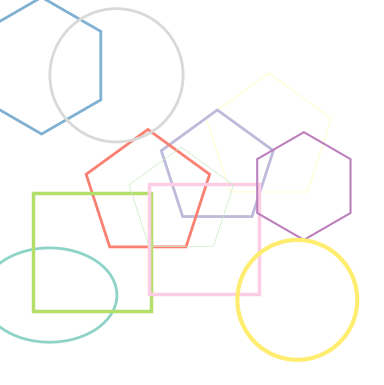[{"shape": "oval", "thickness": 2, "radius": 0.87, "center": [0.129, 0.234]}, {"shape": "pentagon", "thickness": 0.5, "radius": 0.85, "center": [0.698, 0.64]}, {"shape": "pentagon", "thickness": 2, "radius": 0.77, "center": [0.564, 0.561]}, {"shape": "pentagon", "thickness": 2, "radius": 0.84, "center": [0.384, 0.495]}, {"shape": "hexagon", "thickness": 2, "radius": 0.89, "center": [0.108, 0.83]}, {"shape": "square", "thickness": 2.5, "radius": 0.77, "center": [0.24, 0.345]}, {"shape": "square", "thickness": 2.5, "radius": 0.72, "center": [0.529, 0.379]}, {"shape": "circle", "thickness": 2, "radius": 0.87, "center": [0.303, 0.804]}, {"shape": "hexagon", "thickness": 1.5, "radius": 0.7, "center": [0.789, 0.517]}, {"shape": "pentagon", "thickness": 0.5, "radius": 0.71, "center": [0.471, 0.475]}, {"shape": "circle", "thickness": 3, "radius": 0.78, "center": [0.772, 0.221]}]